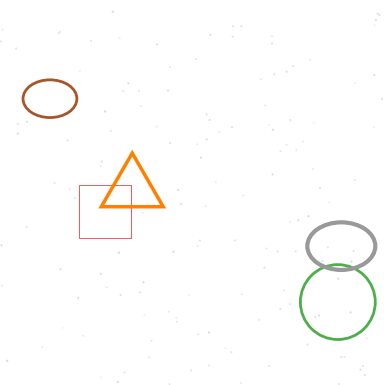[{"shape": "square", "thickness": 0.5, "radius": 0.34, "center": [0.273, 0.45]}, {"shape": "circle", "thickness": 2, "radius": 0.49, "center": [0.877, 0.215]}, {"shape": "triangle", "thickness": 2.5, "radius": 0.46, "center": [0.343, 0.509]}, {"shape": "oval", "thickness": 2, "radius": 0.35, "center": [0.13, 0.744]}, {"shape": "oval", "thickness": 3, "radius": 0.44, "center": [0.887, 0.361]}]